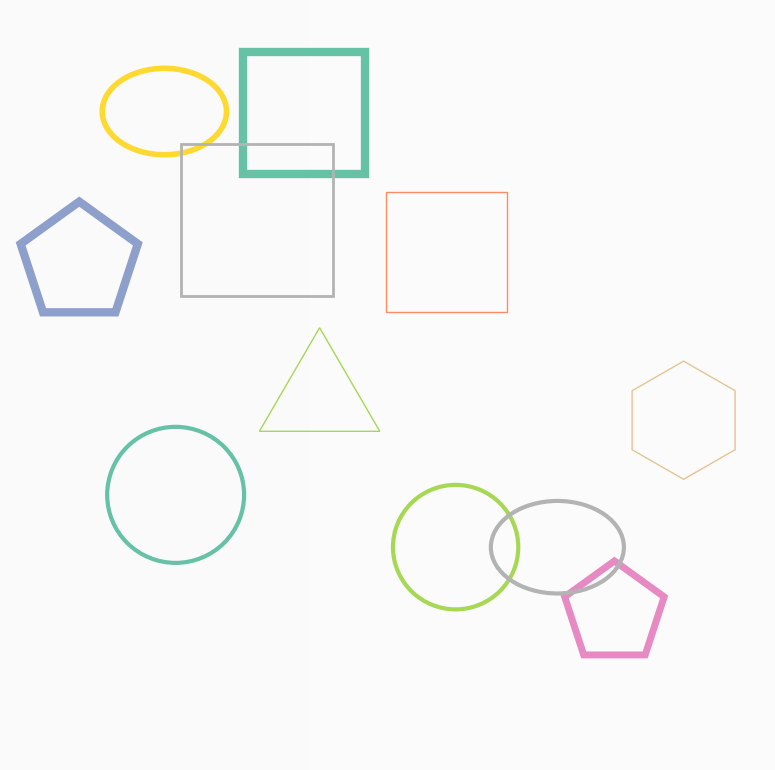[{"shape": "square", "thickness": 3, "radius": 0.4, "center": [0.392, 0.853]}, {"shape": "circle", "thickness": 1.5, "radius": 0.44, "center": [0.227, 0.357]}, {"shape": "square", "thickness": 0.5, "radius": 0.39, "center": [0.577, 0.673]}, {"shape": "pentagon", "thickness": 3, "radius": 0.4, "center": [0.102, 0.659]}, {"shape": "pentagon", "thickness": 2.5, "radius": 0.34, "center": [0.793, 0.204]}, {"shape": "triangle", "thickness": 0.5, "radius": 0.45, "center": [0.412, 0.485]}, {"shape": "circle", "thickness": 1.5, "radius": 0.4, "center": [0.588, 0.289]}, {"shape": "oval", "thickness": 2, "radius": 0.4, "center": [0.212, 0.855]}, {"shape": "hexagon", "thickness": 0.5, "radius": 0.38, "center": [0.882, 0.454]}, {"shape": "oval", "thickness": 1.5, "radius": 0.43, "center": [0.719, 0.289]}, {"shape": "square", "thickness": 1, "radius": 0.49, "center": [0.332, 0.714]}]